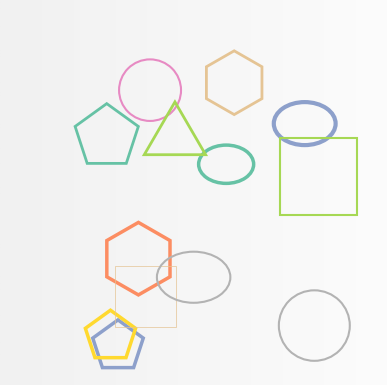[{"shape": "oval", "thickness": 2.5, "radius": 0.36, "center": [0.584, 0.573]}, {"shape": "pentagon", "thickness": 2, "radius": 0.43, "center": [0.275, 0.645]}, {"shape": "hexagon", "thickness": 2.5, "radius": 0.47, "center": [0.357, 0.328]}, {"shape": "pentagon", "thickness": 2.5, "radius": 0.34, "center": [0.305, 0.101]}, {"shape": "oval", "thickness": 3, "radius": 0.4, "center": [0.786, 0.679]}, {"shape": "circle", "thickness": 1.5, "radius": 0.4, "center": [0.387, 0.766]}, {"shape": "triangle", "thickness": 2, "radius": 0.46, "center": [0.451, 0.644]}, {"shape": "square", "thickness": 1.5, "radius": 0.5, "center": [0.823, 0.541]}, {"shape": "pentagon", "thickness": 2.5, "radius": 0.34, "center": [0.285, 0.126]}, {"shape": "hexagon", "thickness": 2, "radius": 0.41, "center": [0.604, 0.785]}, {"shape": "square", "thickness": 0.5, "radius": 0.39, "center": [0.375, 0.23]}, {"shape": "oval", "thickness": 1.5, "radius": 0.47, "center": [0.5, 0.28]}, {"shape": "circle", "thickness": 1.5, "radius": 0.46, "center": [0.811, 0.154]}]